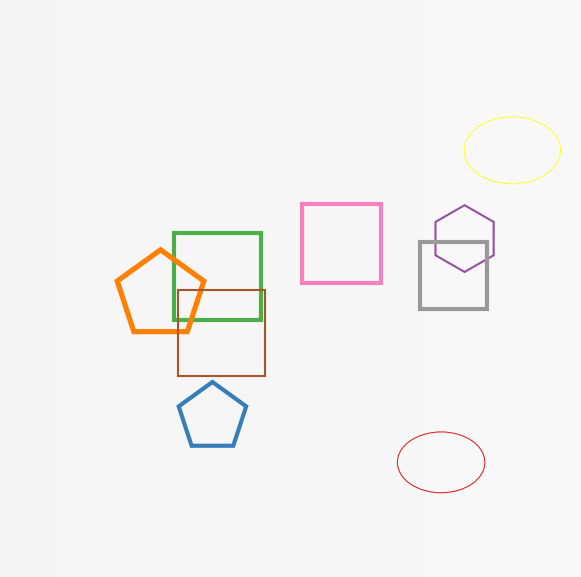[{"shape": "oval", "thickness": 0.5, "radius": 0.38, "center": [0.759, 0.199]}, {"shape": "pentagon", "thickness": 2, "radius": 0.31, "center": [0.366, 0.277]}, {"shape": "square", "thickness": 2, "radius": 0.37, "center": [0.375, 0.52]}, {"shape": "hexagon", "thickness": 1, "radius": 0.29, "center": [0.799, 0.586]}, {"shape": "pentagon", "thickness": 2.5, "radius": 0.39, "center": [0.276, 0.488]}, {"shape": "oval", "thickness": 0.5, "radius": 0.41, "center": [0.881, 0.739]}, {"shape": "square", "thickness": 1, "radius": 0.37, "center": [0.381, 0.423]}, {"shape": "square", "thickness": 2, "radius": 0.34, "center": [0.588, 0.577]}, {"shape": "square", "thickness": 2, "radius": 0.29, "center": [0.78, 0.522]}]